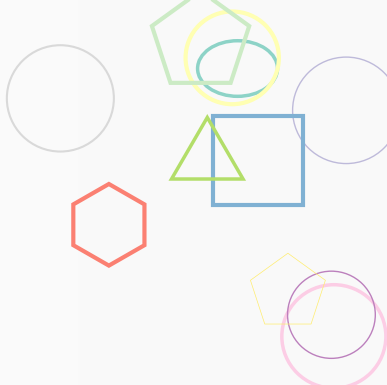[{"shape": "oval", "thickness": 2.5, "radius": 0.52, "center": [0.613, 0.822]}, {"shape": "circle", "thickness": 3, "radius": 0.6, "center": [0.599, 0.85]}, {"shape": "circle", "thickness": 1, "radius": 0.69, "center": [0.893, 0.713]}, {"shape": "hexagon", "thickness": 3, "radius": 0.53, "center": [0.281, 0.416]}, {"shape": "square", "thickness": 3, "radius": 0.58, "center": [0.666, 0.583]}, {"shape": "triangle", "thickness": 2.5, "radius": 0.53, "center": [0.535, 0.588]}, {"shape": "circle", "thickness": 2.5, "radius": 0.67, "center": [0.862, 0.126]}, {"shape": "circle", "thickness": 1.5, "radius": 0.69, "center": [0.156, 0.744]}, {"shape": "circle", "thickness": 1, "radius": 0.57, "center": [0.855, 0.182]}, {"shape": "pentagon", "thickness": 3, "radius": 0.66, "center": [0.518, 0.892]}, {"shape": "pentagon", "thickness": 0.5, "radius": 0.51, "center": [0.743, 0.241]}]